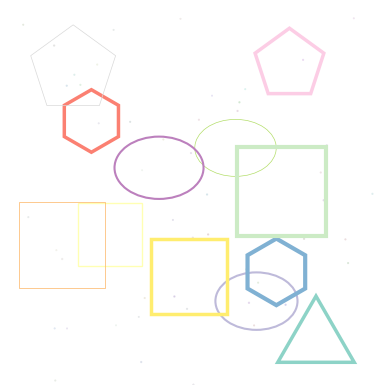[{"shape": "triangle", "thickness": 2.5, "radius": 0.57, "center": [0.821, 0.116]}, {"shape": "square", "thickness": 1, "radius": 0.41, "center": [0.286, 0.391]}, {"shape": "oval", "thickness": 1.5, "radius": 0.53, "center": [0.666, 0.218]}, {"shape": "hexagon", "thickness": 2.5, "radius": 0.41, "center": [0.237, 0.686]}, {"shape": "hexagon", "thickness": 3, "radius": 0.43, "center": [0.718, 0.294]}, {"shape": "square", "thickness": 0.5, "radius": 0.56, "center": [0.16, 0.363]}, {"shape": "oval", "thickness": 0.5, "radius": 0.53, "center": [0.612, 0.616]}, {"shape": "pentagon", "thickness": 2.5, "radius": 0.47, "center": [0.752, 0.833]}, {"shape": "pentagon", "thickness": 0.5, "radius": 0.58, "center": [0.19, 0.82]}, {"shape": "oval", "thickness": 1.5, "radius": 0.58, "center": [0.413, 0.564]}, {"shape": "square", "thickness": 3, "radius": 0.58, "center": [0.731, 0.502]}, {"shape": "square", "thickness": 2.5, "radius": 0.49, "center": [0.491, 0.282]}]